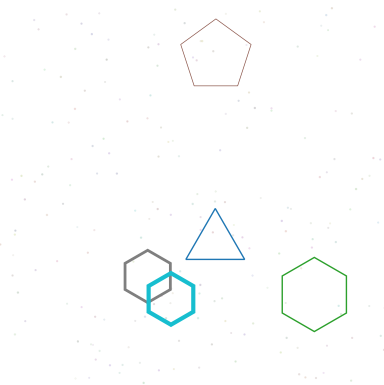[{"shape": "triangle", "thickness": 1, "radius": 0.44, "center": [0.559, 0.37]}, {"shape": "hexagon", "thickness": 1, "radius": 0.48, "center": [0.816, 0.235]}, {"shape": "pentagon", "thickness": 0.5, "radius": 0.48, "center": [0.561, 0.855]}, {"shape": "hexagon", "thickness": 2, "radius": 0.34, "center": [0.384, 0.282]}, {"shape": "hexagon", "thickness": 3, "radius": 0.33, "center": [0.444, 0.224]}]